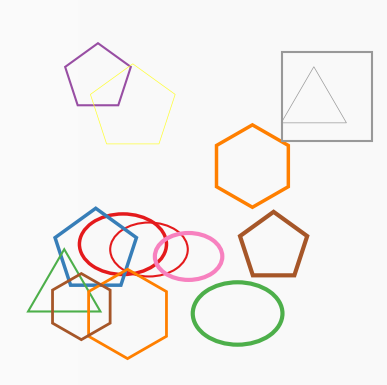[{"shape": "oval", "thickness": 2.5, "radius": 0.56, "center": [0.317, 0.366]}, {"shape": "oval", "thickness": 1.5, "radius": 0.5, "center": [0.385, 0.352]}, {"shape": "pentagon", "thickness": 2.5, "radius": 0.55, "center": [0.247, 0.349]}, {"shape": "triangle", "thickness": 1.5, "radius": 0.54, "center": [0.166, 0.245]}, {"shape": "oval", "thickness": 3, "radius": 0.58, "center": [0.613, 0.186]}, {"shape": "pentagon", "thickness": 1.5, "radius": 0.45, "center": [0.253, 0.799]}, {"shape": "hexagon", "thickness": 2, "radius": 0.58, "center": [0.329, 0.185]}, {"shape": "hexagon", "thickness": 2.5, "radius": 0.54, "center": [0.651, 0.569]}, {"shape": "pentagon", "thickness": 0.5, "radius": 0.57, "center": [0.343, 0.719]}, {"shape": "pentagon", "thickness": 3, "radius": 0.46, "center": [0.706, 0.359]}, {"shape": "hexagon", "thickness": 2, "radius": 0.43, "center": [0.21, 0.204]}, {"shape": "oval", "thickness": 3, "radius": 0.44, "center": [0.487, 0.334]}, {"shape": "square", "thickness": 1.5, "radius": 0.58, "center": [0.844, 0.749]}, {"shape": "triangle", "thickness": 0.5, "radius": 0.49, "center": [0.81, 0.73]}]